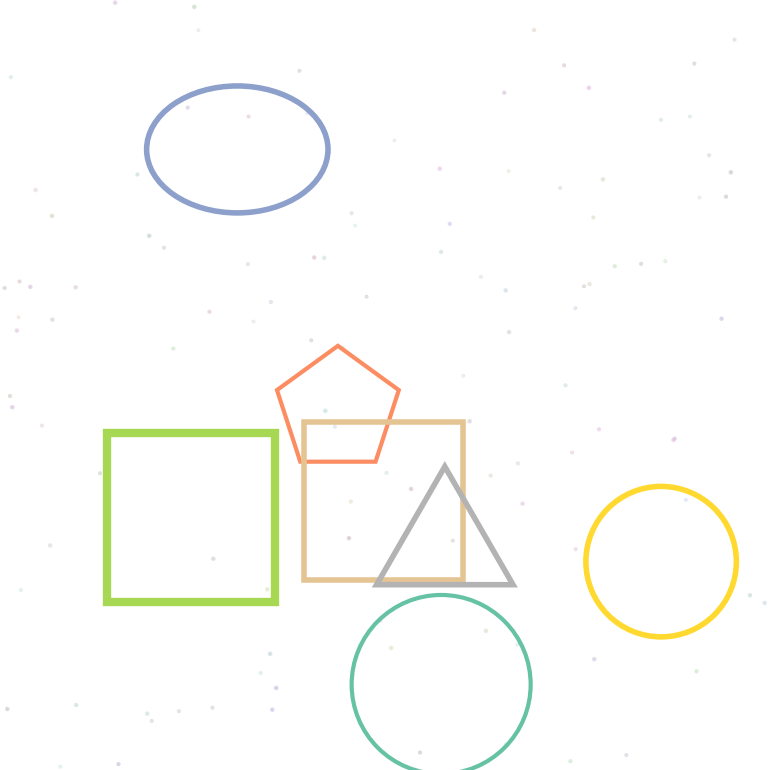[{"shape": "circle", "thickness": 1.5, "radius": 0.58, "center": [0.573, 0.111]}, {"shape": "pentagon", "thickness": 1.5, "radius": 0.42, "center": [0.439, 0.468]}, {"shape": "oval", "thickness": 2, "radius": 0.59, "center": [0.308, 0.806]}, {"shape": "square", "thickness": 3, "radius": 0.55, "center": [0.248, 0.328]}, {"shape": "circle", "thickness": 2, "radius": 0.49, "center": [0.859, 0.271]}, {"shape": "square", "thickness": 2, "radius": 0.52, "center": [0.498, 0.349]}, {"shape": "triangle", "thickness": 2, "radius": 0.51, "center": [0.578, 0.292]}]